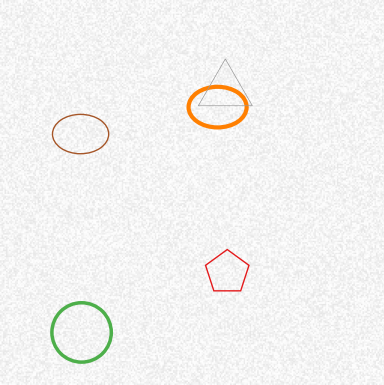[{"shape": "pentagon", "thickness": 1, "radius": 0.3, "center": [0.59, 0.293]}, {"shape": "circle", "thickness": 2.5, "radius": 0.39, "center": [0.212, 0.137]}, {"shape": "oval", "thickness": 3, "radius": 0.38, "center": [0.565, 0.722]}, {"shape": "oval", "thickness": 1, "radius": 0.37, "center": [0.209, 0.652]}, {"shape": "triangle", "thickness": 0.5, "radius": 0.41, "center": [0.585, 0.766]}]